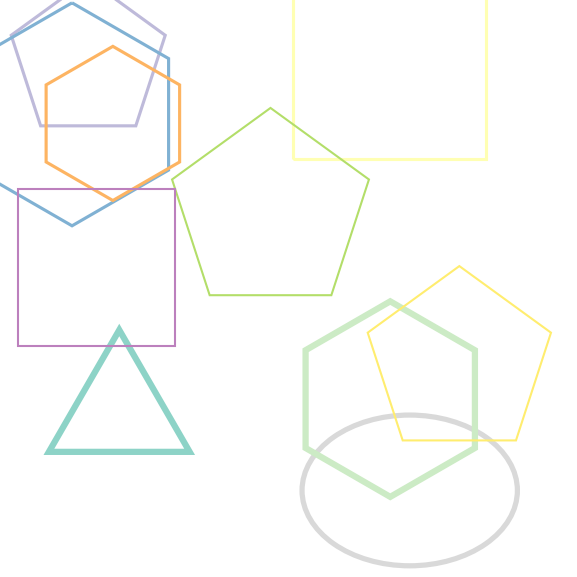[{"shape": "triangle", "thickness": 3, "radius": 0.7, "center": [0.207, 0.287]}, {"shape": "square", "thickness": 1.5, "radius": 0.84, "center": [0.674, 0.891]}, {"shape": "pentagon", "thickness": 1.5, "radius": 0.7, "center": [0.153, 0.895]}, {"shape": "hexagon", "thickness": 1.5, "radius": 0.97, "center": [0.125, 0.801]}, {"shape": "hexagon", "thickness": 1.5, "radius": 0.67, "center": [0.195, 0.785]}, {"shape": "pentagon", "thickness": 1, "radius": 0.9, "center": [0.468, 0.633]}, {"shape": "oval", "thickness": 2.5, "radius": 0.93, "center": [0.709, 0.15]}, {"shape": "square", "thickness": 1, "radius": 0.68, "center": [0.167, 0.536]}, {"shape": "hexagon", "thickness": 3, "radius": 0.85, "center": [0.676, 0.308]}, {"shape": "pentagon", "thickness": 1, "radius": 0.83, "center": [0.795, 0.372]}]